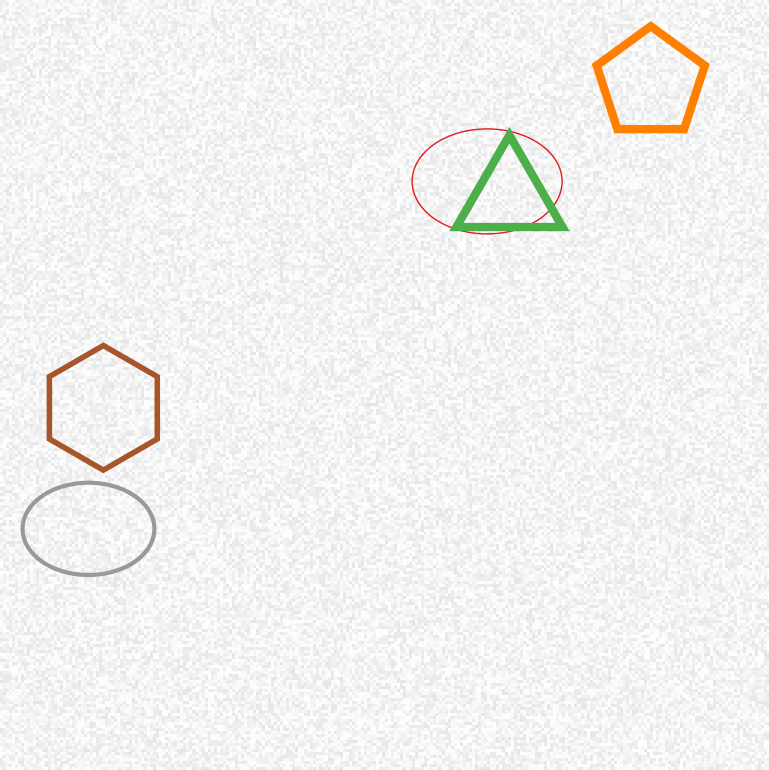[{"shape": "oval", "thickness": 0.5, "radius": 0.49, "center": [0.633, 0.764]}, {"shape": "triangle", "thickness": 3, "radius": 0.4, "center": [0.662, 0.745]}, {"shape": "pentagon", "thickness": 3, "radius": 0.37, "center": [0.845, 0.892]}, {"shape": "hexagon", "thickness": 2, "radius": 0.4, "center": [0.134, 0.47]}, {"shape": "oval", "thickness": 1.5, "radius": 0.43, "center": [0.115, 0.313]}]